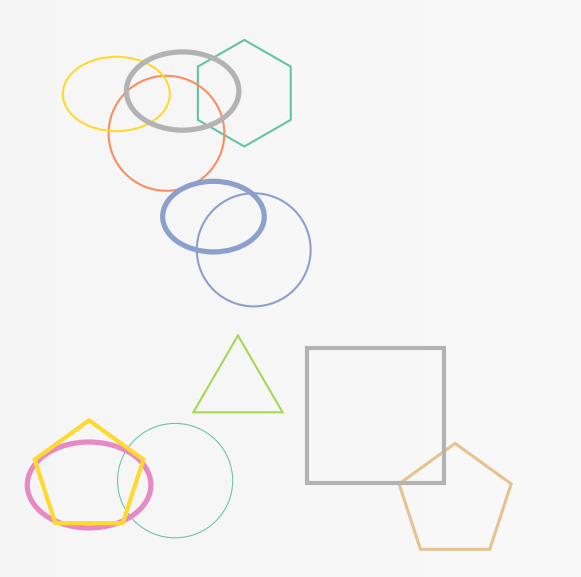[{"shape": "hexagon", "thickness": 1, "radius": 0.46, "center": [0.42, 0.838]}, {"shape": "circle", "thickness": 0.5, "radius": 0.5, "center": [0.301, 0.167]}, {"shape": "circle", "thickness": 1, "radius": 0.5, "center": [0.286, 0.768]}, {"shape": "circle", "thickness": 1, "radius": 0.49, "center": [0.437, 0.567]}, {"shape": "oval", "thickness": 2.5, "radius": 0.44, "center": [0.367, 0.624]}, {"shape": "oval", "thickness": 2.5, "radius": 0.53, "center": [0.153, 0.159]}, {"shape": "triangle", "thickness": 1, "radius": 0.44, "center": [0.409, 0.33]}, {"shape": "pentagon", "thickness": 2, "radius": 0.49, "center": [0.153, 0.173]}, {"shape": "oval", "thickness": 1, "radius": 0.46, "center": [0.2, 0.836]}, {"shape": "pentagon", "thickness": 1.5, "radius": 0.51, "center": [0.783, 0.13]}, {"shape": "oval", "thickness": 2.5, "radius": 0.48, "center": [0.314, 0.842]}, {"shape": "square", "thickness": 2, "radius": 0.59, "center": [0.646, 0.279]}]